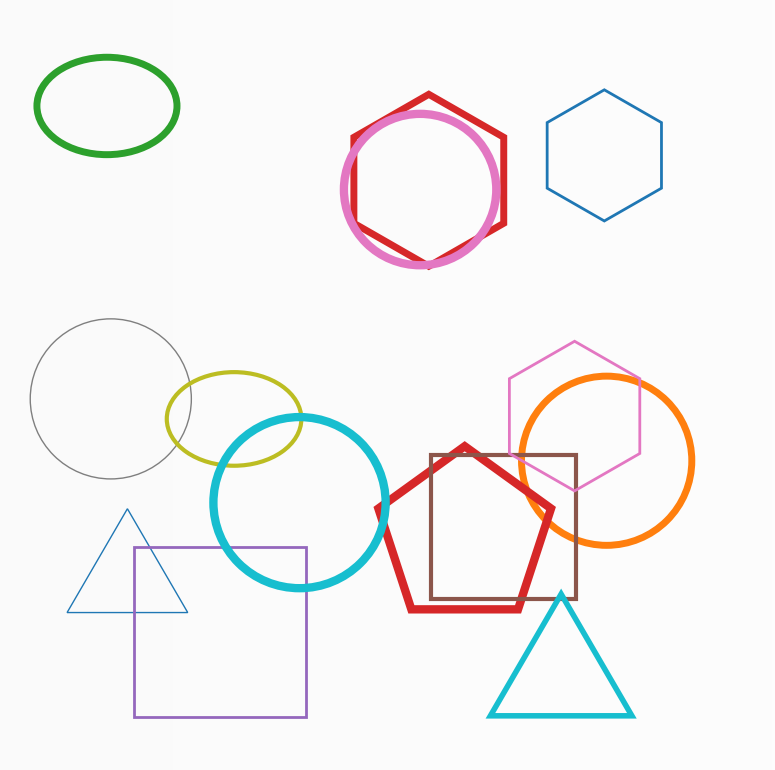[{"shape": "triangle", "thickness": 0.5, "radius": 0.45, "center": [0.164, 0.249]}, {"shape": "hexagon", "thickness": 1, "radius": 0.43, "center": [0.78, 0.798]}, {"shape": "circle", "thickness": 2.5, "radius": 0.55, "center": [0.783, 0.402]}, {"shape": "oval", "thickness": 2.5, "radius": 0.45, "center": [0.138, 0.862]}, {"shape": "pentagon", "thickness": 3, "radius": 0.59, "center": [0.6, 0.303]}, {"shape": "hexagon", "thickness": 2.5, "radius": 0.56, "center": [0.553, 0.766]}, {"shape": "square", "thickness": 1, "radius": 0.55, "center": [0.284, 0.179]}, {"shape": "square", "thickness": 1.5, "radius": 0.47, "center": [0.65, 0.316]}, {"shape": "hexagon", "thickness": 1, "radius": 0.49, "center": [0.741, 0.46]}, {"shape": "circle", "thickness": 3, "radius": 0.49, "center": [0.542, 0.754]}, {"shape": "circle", "thickness": 0.5, "radius": 0.52, "center": [0.143, 0.482]}, {"shape": "oval", "thickness": 1.5, "radius": 0.43, "center": [0.302, 0.456]}, {"shape": "triangle", "thickness": 2, "radius": 0.53, "center": [0.724, 0.123]}, {"shape": "circle", "thickness": 3, "radius": 0.56, "center": [0.386, 0.347]}]